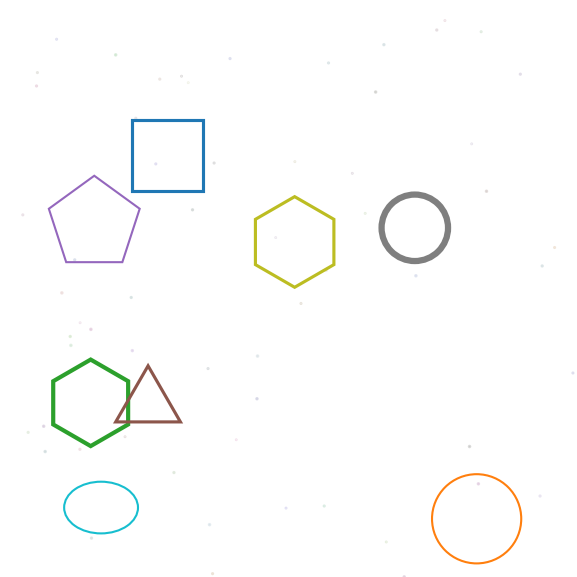[{"shape": "square", "thickness": 1.5, "radius": 0.31, "center": [0.29, 0.73]}, {"shape": "circle", "thickness": 1, "radius": 0.39, "center": [0.825, 0.101]}, {"shape": "hexagon", "thickness": 2, "radius": 0.37, "center": [0.157, 0.302]}, {"shape": "pentagon", "thickness": 1, "radius": 0.41, "center": [0.163, 0.612]}, {"shape": "triangle", "thickness": 1.5, "radius": 0.32, "center": [0.256, 0.301]}, {"shape": "circle", "thickness": 3, "radius": 0.29, "center": [0.718, 0.605]}, {"shape": "hexagon", "thickness": 1.5, "radius": 0.39, "center": [0.51, 0.58]}, {"shape": "oval", "thickness": 1, "radius": 0.32, "center": [0.175, 0.12]}]